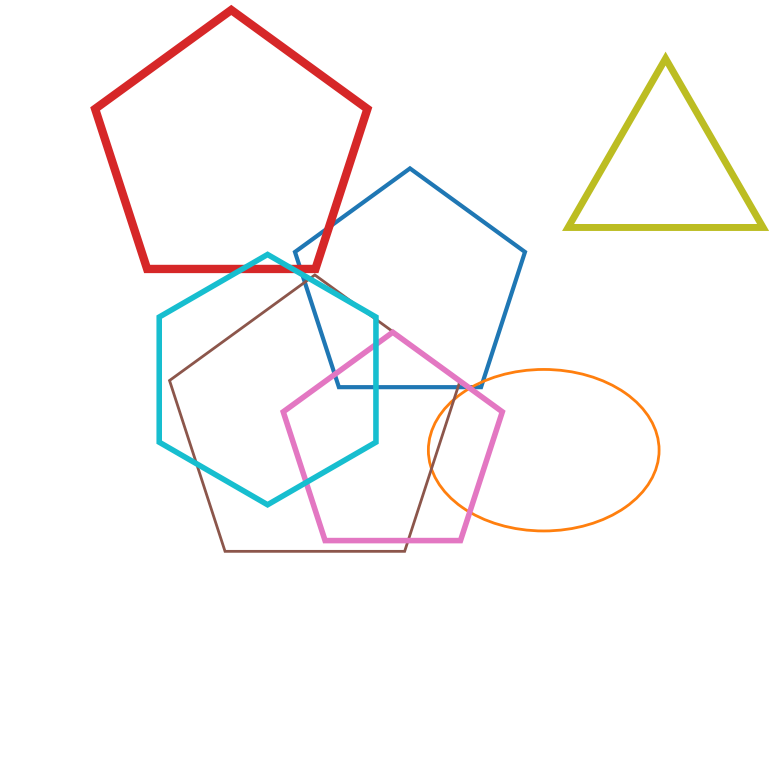[{"shape": "pentagon", "thickness": 1.5, "radius": 0.79, "center": [0.532, 0.624]}, {"shape": "oval", "thickness": 1, "radius": 0.75, "center": [0.706, 0.415]}, {"shape": "pentagon", "thickness": 3, "radius": 0.93, "center": [0.3, 0.801]}, {"shape": "pentagon", "thickness": 1, "radius": 0.99, "center": [0.409, 0.444]}, {"shape": "pentagon", "thickness": 2, "radius": 0.75, "center": [0.51, 0.419]}, {"shape": "triangle", "thickness": 2.5, "radius": 0.73, "center": [0.864, 0.778]}, {"shape": "hexagon", "thickness": 2, "radius": 0.81, "center": [0.348, 0.507]}]